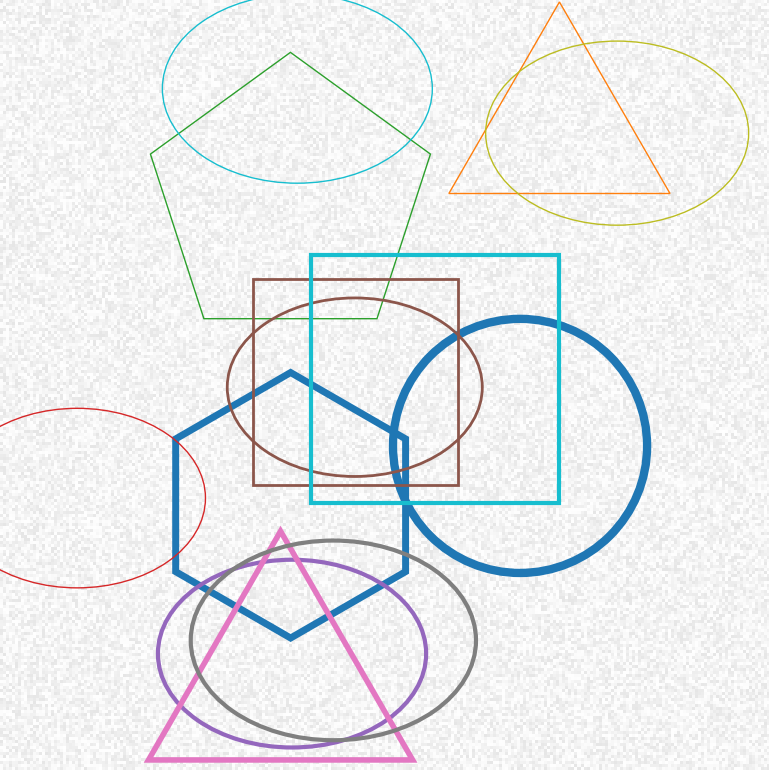[{"shape": "hexagon", "thickness": 2.5, "radius": 0.86, "center": [0.377, 0.344]}, {"shape": "circle", "thickness": 3, "radius": 0.83, "center": [0.675, 0.421]}, {"shape": "triangle", "thickness": 0.5, "radius": 0.83, "center": [0.727, 0.832]}, {"shape": "pentagon", "thickness": 0.5, "radius": 0.96, "center": [0.377, 0.741]}, {"shape": "oval", "thickness": 0.5, "radius": 0.83, "center": [0.1, 0.353]}, {"shape": "oval", "thickness": 1.5, "radius": 0.87, "center": [0.379, 0.151]}, {"shape": "oval", "thickness": 1, "radius": 0.83, "center": [0.461, 0.497]}, {"shape": "square", "thickness": 1, "radius": 0.67, "center": [0.462, 0.504]}, {"shape": "triangle", "thickness": 2, "radius": 0.99, "center": [0.364, 0.112]}, {"shape": "oval", "thickness": 1.5, "radius": 0.93, "center": [0.433, 0.168]}, {"shape": "oval", "thickness": 0.5, "radius": 0.85, "center": [0.801, 0.827]}, {"shape": "oval", "thickness": 0.5, "radius": 0.88, "center": [0.386, 0.885]}, {"shape": "square", "thickness": 1.5, "radius": 0.81, "center": [0.565, 0.508]}]